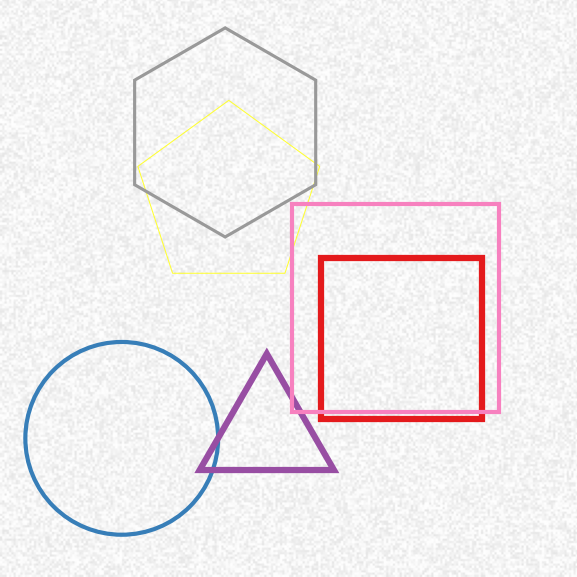[{"shape": "square", "thickness": 3, "radius": 0.7, "center": [0.696, 0.413]}, {"shape": "circle", "thickness": 2, "radius": 0.83, "center": [0.211, 0.24]}, {"shape": "triangle", "thickness": 3, "radius": 0.67, "center": [0.462, 0.252]}, {"shape": "pentagon", "thickness": 0.5, "radius": 0.83, "center": [0.396, 0.66]}, {"shape": "square", "thickness": 2, "radius": 0.9, "center": [0.685, 0.465]}, {"shape": "hexagon", "thickness": 1.5, "radius": 0.91, "center": [0.39, 0.77]}]